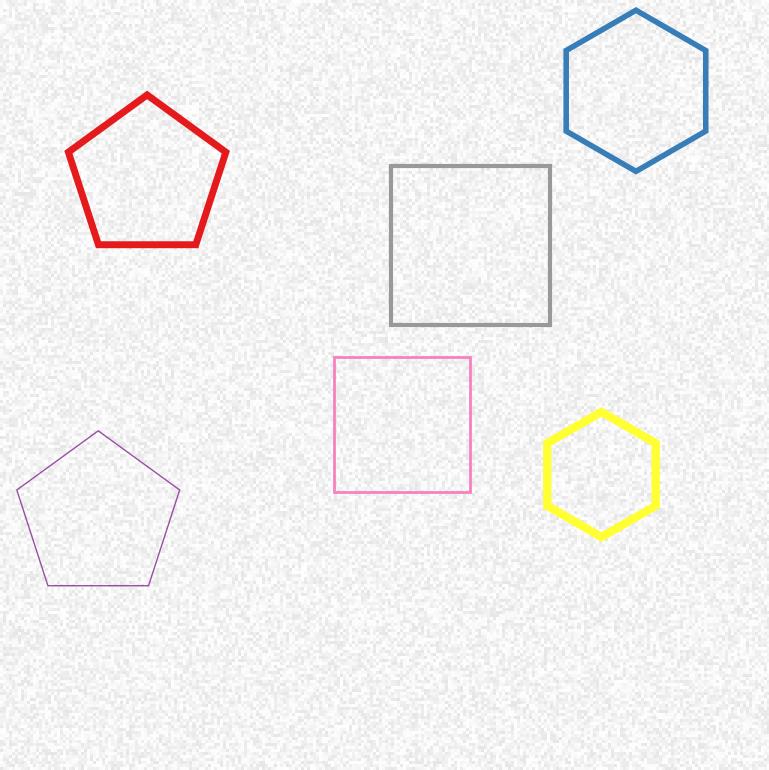[{"shape": "pentagon", "thickness": 2.5, "radius": 0.54, "center": [0.191, 0.769]}, {"shape": "hexagon", "thickness": 2, "radius": 0.52, "center": [0.826, 0.882]}, {"shape": "pentagon", "thickness": 0.5, "radius": 0.56, "center": [0.128, 0.329]}, {"shape": "hexagon", "thickness": 3, "radius": 0.41, "center": [0.781, 0.384]}, {"shape": "square", "thickness": 1, "radius": 0.44, "center": [0.522, 0.449]}, {"shape": "square", "thickness": 1.5, "radius": 0.52, "center": [0.611, 0.681]}]